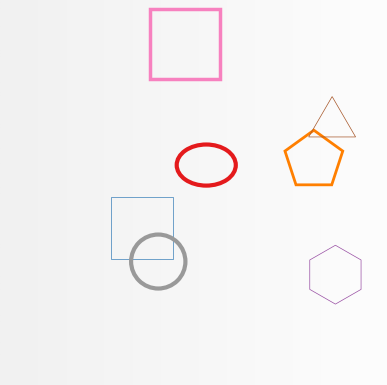[{"shape": "oval", "thickness": 3, "radius": 0.38, "center": [0.532, 0.571]}, {"shape": "square", "thickness": 0.5, "radius": 0.4, "center": [0.367, 0.408]}, {"shape": "hexagon", "thickness": 0.5, "radius": 0.38, "center": [0.866, 0.287]}, {"shape": "pentagon", "thickness": 2, "radius": 0.39, "center": [0.81, 0.583]}, {"shape": "triangle", "thickness": 0.5, "radius": 0.35, "center": [0.857, 0.679]}, {"shape": "square", "thickness": 2.5, "radius": 0.45, "center": [0.477, 0.885]}, {"shape": "circle", "thickness": 3, "radius": 0.35, "center": [0.408, 0.321]}]